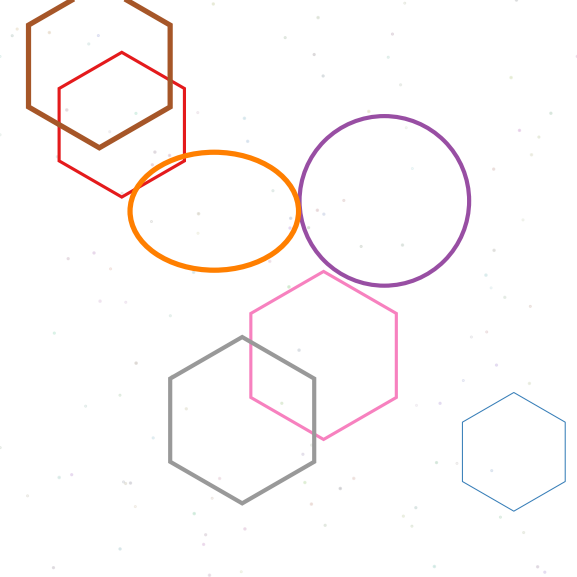[{"shape": "hexagon", "thickness": 1.5, "radius": 0.63, "center": [0.211, 0.783]}, {"shape": "hexagon", "thickness": 0.5, "radius": 0.51, "center": [0.89, 0.217]}, {"shape": "circle", "thickness": 2, "radius": 0.73, "center": [0.666, 0.651]}, {"shape": "oval", "thickness": 2.5, "radius": 0.73, "center": [0.371, 0.633]}, {"shape": "hexagon", "thickness": 2.5, "radius": 0.71, "center": [0.172, 0.885]}, {"shape": "hexagon", "thickness": 1.5, "radius": 0.73, "center": [0.56, 0.384]}, {"shape": "hexagon", "thickness": 2, "radius": 0.72, "center": [0.419, 0.272]}]